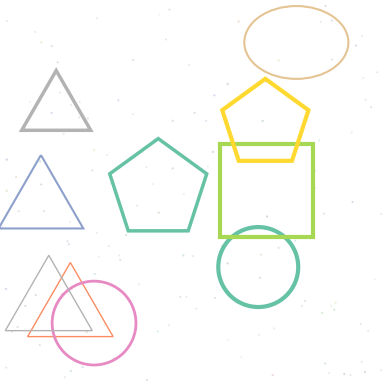[{"shape": "pentagon", "thickness": 2.5, "radius": 0.66, "center": [0.411, 0.508]}, {"shape": "circle", "thickness": 3, "radius": 0.52, "center": [0.671, 0.306]}, {"shape": "triangle", "thickness": 1, "radius": 0.64, "center": [0.183, 0.19]}, {"shape": "triangle", "thickness": 1.5, "radius": 0.64, "center": [0.106, 0.47]}, {"shape": "circle", "thickness": 2, "radius": 0.54, "center": [0.244, 0.161]}, {"shape": "square", "thickness": 3, "radius": 0.6, "center": [0.693, 0.505]}, {"shape": "pentagon", "thickness": 3, "radius": 0.59, "center": [0.689, 0.678]}, {"shape": "oval", "thickness": 1.5, "radius": 0.68, "center": [0.77, 0.89]}, {"shape": "triangle", "thickness": 1, "radius": 0.65, "center": [0.127, 0.206]}, {"shape": "triangle", "thickness": 2.5, "radius": 0.52, "center": [0.146, 0.713]}]